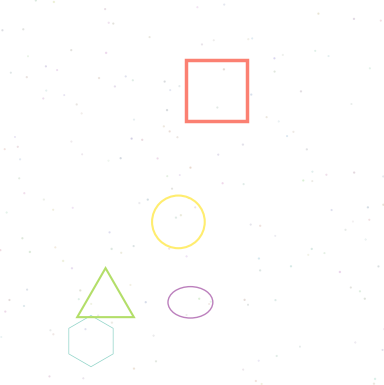[{"shape": "hexagon", "thickness": 0.5, "radius": 0.33, "center": [0.236, 0.114]}, {"shape": "square", "thickness": 2.5, "radius": 0.39, "center": [0.562, 0.765]}, {"shape": "triangle", "thickness": 1.5, "radius": 0.42, "center": [0.274, 0.219]}, {"shape": "oval", "thickness": 1, "radius": 0.29, "center": [0.495, 0.215]}, {"shape": "circle", "thickness": 1.5, "radius": 0.34, "center": [0.463, 0.424]}]